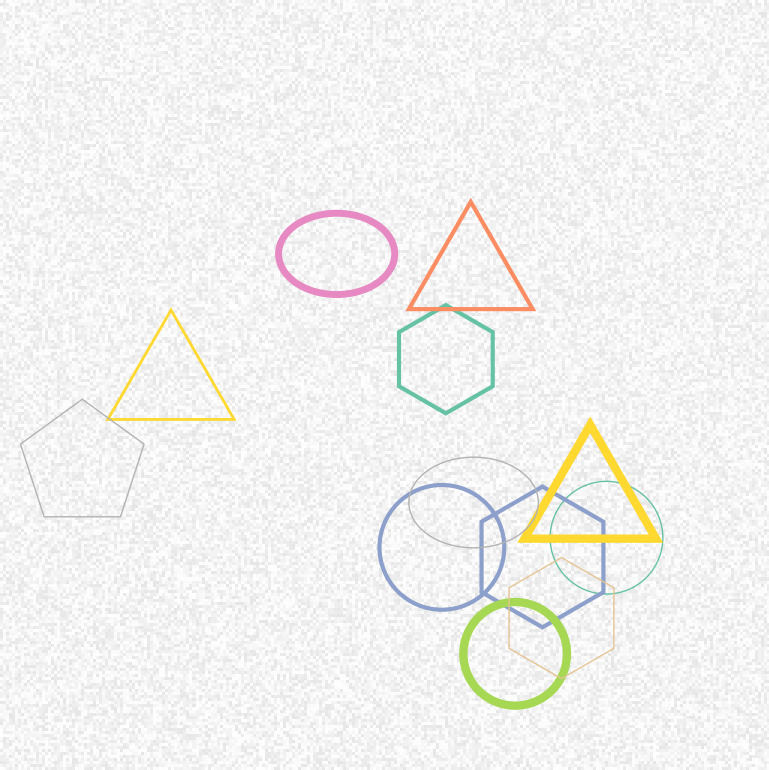[{"shape": "hexagon", "thickness": 1.5, "radius": 0.35, "center": [0.579, 0.534]}, {"shape": "circle", "thickness": 0.5, "radius": 0.37, "center": [0.788, 0.302]}, {"shape": "triangle", "thickness": 1.5, "radius": 0.46, "center": [0.611, 0.645]}, {"shape": "hexagon", "thickness": 1.5, "radius": 0.46, "center": [0.705, 0.277]}, {"shape": "circle", "thickness": 1.5, "radius": 0.41, "center": [0.574, 0.289]}, {"shape": "oval", "thickness": 2.5, "radius": 0.38, "center": [0.437, 0.67]}, {"shape": "circle", "thickness": 3, "radius": 0.34, "center": [0.669, 0.151]}, {"shape": "triangle", "thickness": 1, "radius": 0.47, "center": [0.222, 0.503]}, {"shape": "triangle", "thickness": 3, "radius": 0.49, "center": [0.767, 0.35]}, {"shape": "hexagon", "thickness": 0.5, "radius": 0.39, "center": [0.729, 0.197]}, {"shape": "pentagon", "thickness": 0.5, "radius": 0.42, "center": [0.107, 0.397]}, {"shape": "oval", "thickness": 0.5, "radius": 0.42, "center": [0.615, 0.347]}]